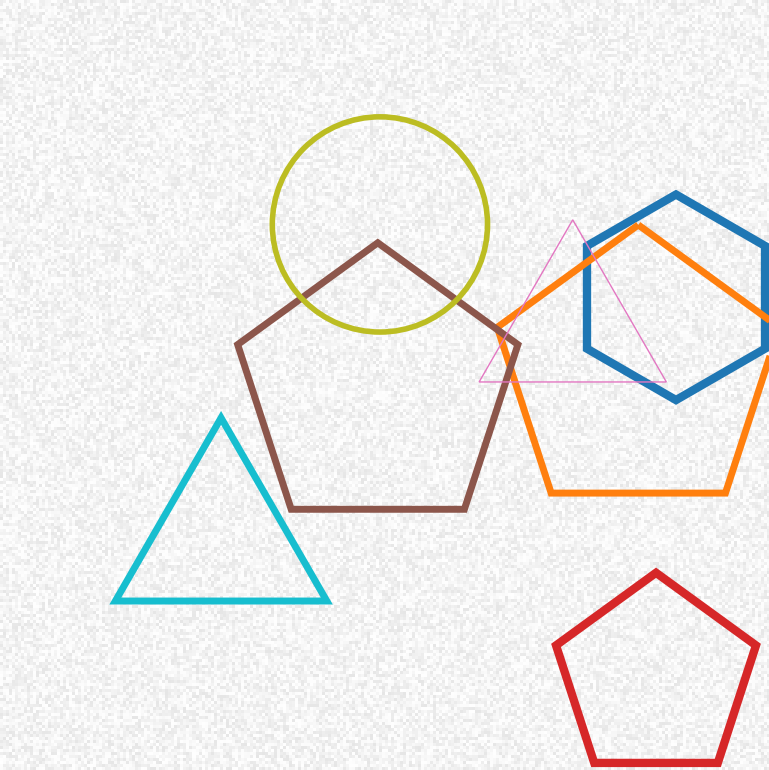[{"shape": "hexagon", "thickness": 3, "radius": 0.67, "center": [0.878, 0.614]}, {"shape": "pentagon", "thickness": 2.5, "radius": 0.96, "center": [0.829, 0.515]}, {"shape": "pentagon", "thickness": 3, "radius": 0.68, "center": [0.852, 0.12]}, {"shape": "pentagon", "thickness": 2.5, "radius": 0.96, "center": [0.491, 0.493]}, {"shape": "triangle", "thickness": 0.5, "radius": 0.7, "center": [0.744, 0.574]}, {"shape": "circle", "thickness": 2, "radius": 0.7, "center": [0.493, 0.709]}, {"shape": "triangle", "thickness": 2.5, "radius": 0.79, "center": [0.287, 0.299]}]